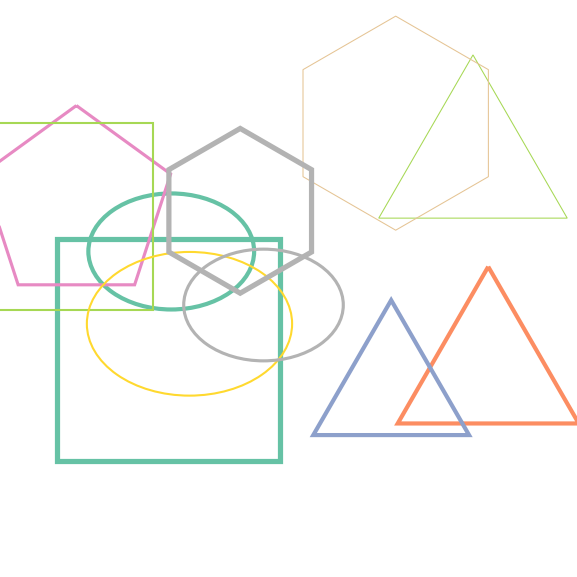[{"shape": "square", "thickness": 2.5, "radius": 0.96, "center": [0.292, 0.393]}, {"shape": "oval", "thickness": 2, "radius": 0.72, "center": [0.297, 0.564]}, {"shape": "triangle", "thickness": 2, "radius": 0.9, "center": [0.845, 0.356]}, {"shape": "triangle", "thickness": 2, "radius": 0.78, "center": [0.677, 0.324]}, {"shape": "pentagon", "thickness": 1.5, "radius": 0.86, "center": [0.132, 0.645]}, {"shape": "square", "thickness": 1, "radius": 0.81, "center": [0.103, 0.624]}, {"shape": "triangle", "thickness": 0.5, "radius": 0.94, "center": [0.819, 0.716]}, {"shape": "oval", "thickness": 1, "radius": 0.89, "center": [0.328, 0.438]}, {"shape": "hexagon", "thickness": 0.5, "radius": 0.93, "center": [0.685, 0.786]}, {"shape": "hexagon", "thickness": 2.5, "radius": 0.71, "center": [0.416, 0.634]}, {"shape": "oval", "thickness": 1.5, "radius": 0.69, "center": [0.456, 0.471]}]